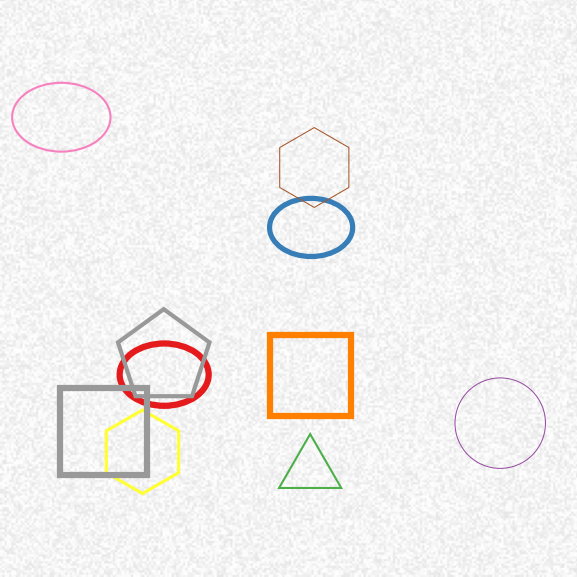[{"shape": "oval", "thickness": 3, "radius": 0.39, "center": [0.284, 0.35]}, {"shape": "oval", "thickness": 2.5, "radius": 0.36, "center": [0.539, 0.605]}, {"shape": "triangle", "thickness": 1, "radius": 0.31, "center": [0.537, 0.185]}, {"shape": "circle", "thickness": 0.5, "radius": 0.39, "center": [0.866, 0.266]}, {"shape": "square", "thickness": 3, "radius": 0.35, "center": [0.538, 0.349]}, {"shape": "hexagon", "thickness": 1.5, "radius": 0.36, "center": [0.247, 0.217]}, {"shape": "hexagon", "thickness": 0.5, "radius": 0.35, "center": [0.544, 0.709]}, {"shape": "oval", "thickness": 1, "radius": 0.43, "center": [0.106, 0.796]}, {"shape": "square", "thickness": 3, "radius": 0.38, "center": [0.179, 0.252]}, {"shape": "pentagon", "thickness": 2, "radius": 0.42, "center": [0.284, 0.38]}]